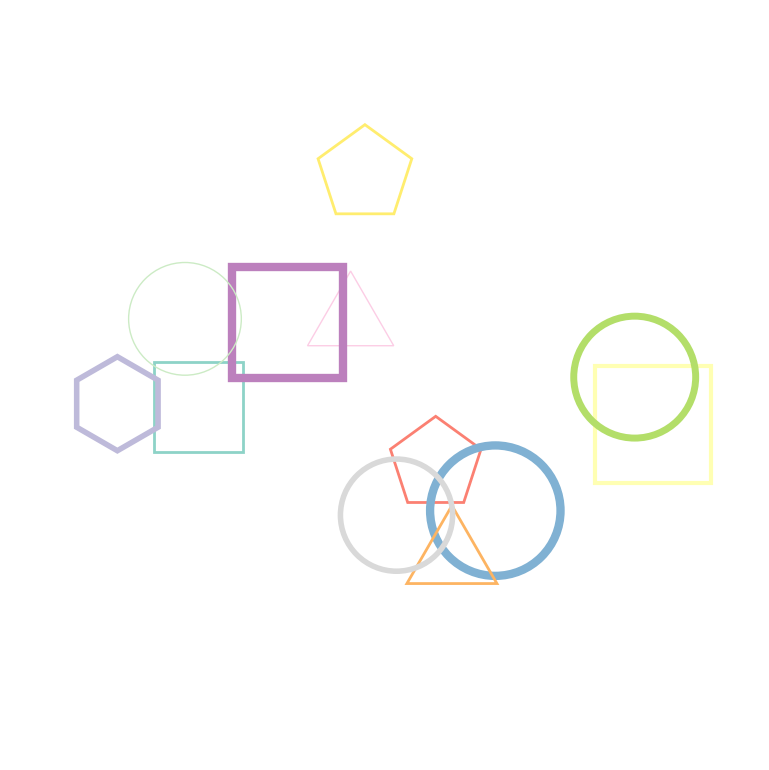[{"shape": "square", "thickness": 1, "radius": 0.29, "center": [0.258, 0.471]}, {"shape": "square", "thickness": 1.5, "radius": 0.38, "center": [0.848, 0.449]}, {"shape": "hexagon", "thickness": 2, "radius": 0.31, "center": [0.152, 0.476]}, {"shape": "pentagon", "thickness": 1, "radius": 0.31, "center": [0.566, 0.397]}, {"shape": "circle", "thickness": 3, "radius": 0.42, "center": [0.643, 0.337]}, {"shape": "triangle", "thickness": 1, "radius": 0.34, "center": [0.587, 0.276]}, {"shape": "circle", "thickness": 2.5, "radius": 0.4, "center": [0.824, 0.51]}, {"shape": "triangle", "thickness": 0.5, "radius": 0.32, "center": [0.455, 0.583]}, {"shape": "circle", "thickness": 2, "radius": 0.36, "center": [0.515, 0.331]}, {"shape": "square", "thickness": 3, "radius": 0.36, "center": [0.374, 0.581]}, {"shape": "circle", "thickness": 0.5, "radius": 0.37, "center": [0.24, 0.586]}, {"shape": "pentagon", "thickness": 1, "radius": 0.32, "center": [0.474, 0.774]}]